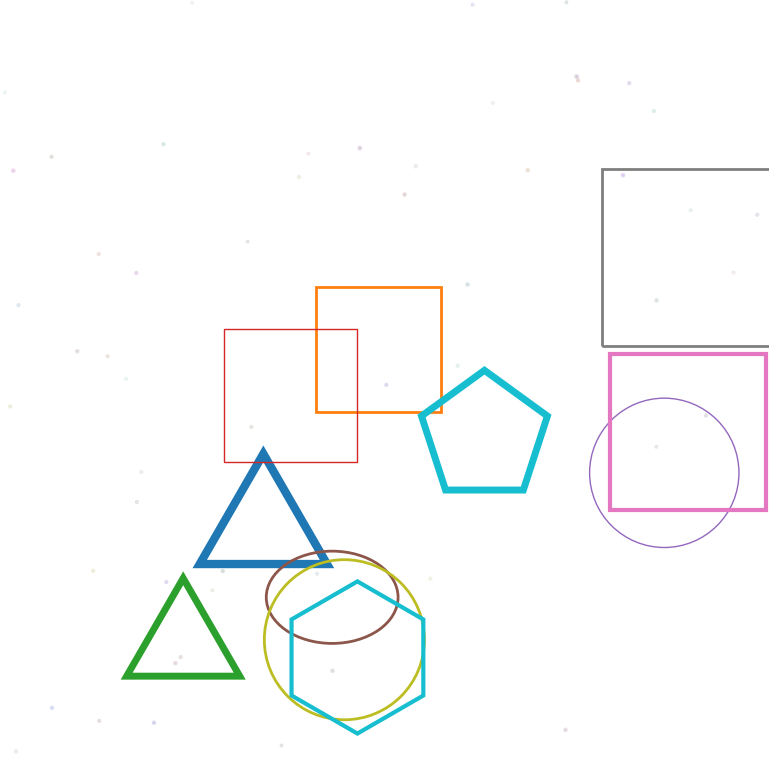[{"shape": "triangle", "thickness": 3, "radius": 0.48, "center": [0.342, 0.315]}, {"shape": "square", "thickness": 1, "radius": 0.4, "center": [0.491, 0.546]}, {"shape": "triangle", "thickness": 2.5, "radius": 0.42, "center": [0.238, 0.164]}, {"shape": "square", "thickness": 0.5, "radius": 0.43, "center": [0.377, 0.486]}, {"shape": "circle", "thickness": 0.5, "radius": 0.48, "center": [0.863, 0.386]}, {"shape": "oval", "thickness": 1, "radius": 0.43, "center": [0.431, 0.224]}, {"shape": "square", "thickness": 1.5, "radius": 0.51, "center": [0.893, 0.439]}, {"shape": "square", "thickness": 1, "radius": 0.58, "center": [0.897, 0.666]}, {"shape": "circle", "thickness": 1, "radius": 0.52, "center": [0.447, 0.169]}, {"shape": "pentagon", "thickness": 2.5, "radius": 0.43, "center": [0.629, 0.433]}, {"shape": "hexagon", "thickness": 1.5, "radius": 0.49, "center": [0.464, 0.146]}]